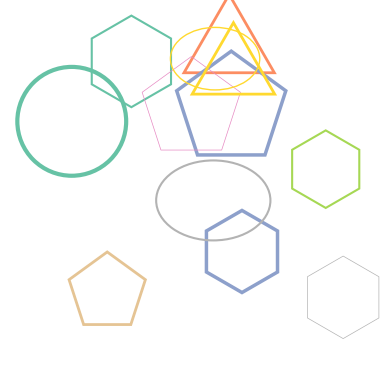[{"shape": "hexagon", "thickness": 1.5, "radius": 0.59, "center": [0.341, 0.841]}, {"shape": "circle", "thickness": 3, "radius": 0.71, "center": [0.186, 0.685]}, {"shape": "triangle", "thickness": 2, "radius": 0.68, "center": [0.595, 0.879]}, {"shape": "pentagon", "thickness": 2.5, "radius": 0.74, "center": [0.601, 0.718]}, {"shape": "hexagon", "thickness": 2.5, "radius": 0.53, "center": [0.629, 0.347]}, {"shape": "pentagon", "thickness": 0.5, "radius": 0.67, "center": [0.497, 0.719]}, {"shape": "hexagon", "thickness": 1.5, "radius": 0.5, "center": [0.846, 0.561]}, {"shape": "oval", "thickness": 1, "radius": 0.58, "center": [0.559, 0.848]}, {"shape": "triangle", "thickness": 2, "radius": 0.62, "center": [0.606, 0.817]}, {"shape": "pentagon", "thickness": 2, "radius": 0.52, "center": [0.279, 0.241]}, {"shape": "oval", "thickness": 1.5, "radius": 0.74, "center": [0.554, 0.479]}, {"shape": "hexagon", "thickness": 0.5, "radius": 0.54, "center": [0.891, 0.228]}]